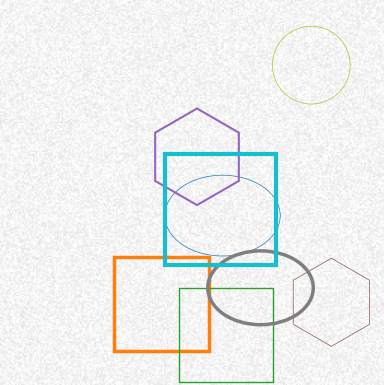[{"shape": "oval", "thickness": 0.5, "radius": 0.75, "center": [0.578, 0.44]}, {"shape": "square", "thickness": 2.5, "radius": 0.61, "center": [0.42, 0.21]}, {"shape": "square", "thickness": 1, "radius": 0.61, "center": [0.587, 0.13]}, {"shape": "hexagon", "thickness": 1.5, "radius": 0.63, "center": [0.512, 0.593]}, {"shape": "hexagon", "thickness": 0.5, "radius": 0.57, "center": [0.861, 0.215]}, {"shape": "oval", "thickness": 2.5, "radius": 0.68, "center": [0.677, 0.252]}, {"shape": "circle", "thickness": 0.5, "radius": 0.5, "center": [0.809, 0.831]}, {"shape": "square", "thickness": 3, "radius": 0.72, "center": [0.574, 0.455]}]